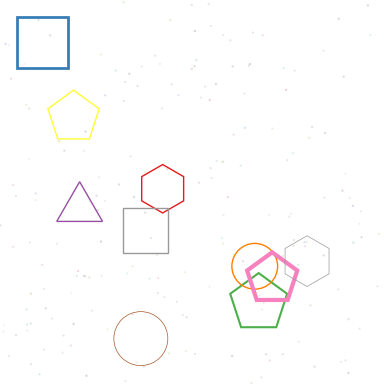[{"shape": "hexagon", "thickness": 1, "radius": 0.31, "center": [0.423, 0.51]}, {"shape": "square", "thickness": 2, "radius": 0.33, "center": [0.11, 0.89]}, {"shape": "pentagon", "thickness": 1.5, "radius": 0.39, "center": [0.672, 0.213]}, {"shape": "triangle", "thickness": 1, "radius": 0.34, "center": [0.207, 0.459]}, {"shape": "circle", "thickness": 1, "radius": 0.3, "center": [0.662, 0.308]}, {"shape": "pentagon", "thickness": 1, "radius": 0.35, "center": [0.191, 0.696]}, {"shape": "circle", "thickness": 0.5, "radius": 0.35, "center": [0.366, 0.12]}, {"shape": "pentagon", "thickness": 3, "radius": 0.34, "center": [0.707, 0.276]}, {"shape": "square", "thickness": 1, "radius": 0.29, "center": [0.379, 0.401]}, {"shape": "hexagon", "thickness": 0.5, "radius": 0.33, "center": [0.798, 0.322]}]